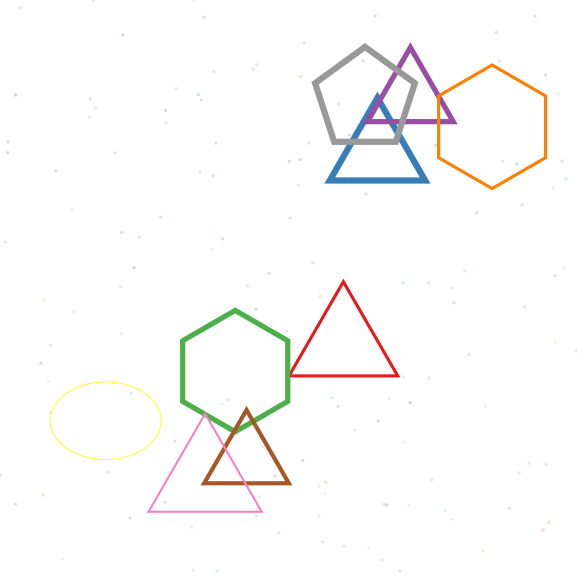[{"shape": "triangle", "thickness": 1.5, "radius": 0.54, "center": [0.595, 0.403]}, {"shape": "triangle", "thickness": 3, "radius": 0.48, "center": [0.654, 0.734]}, {"shape": "hexagon", "thickness": 2.5, "radius": 0.53, "center": [0.407, 0.357]}, {"shape": "triangle", "thickness": 2.5, "radius": 0.43, "center": [0.711, 0.831]}, {"shape": "hexagon", "thickness": 1.5, "radius": 0.53, "center": [0.852, 0.78]}, {"shape": "oval", "thickness": 0.5, "radius": 0.48, "center": [0.183, 0.271]}, {"shape": "triangle", "thickness": 2, "radius": 0.42, "center": [0.427, 0.205]}, {"shape": "triangle", "thickness": 1, "radius": 0.57, "center": [0.355, 0.17]}, {"shape": "pentagon", "thickness": 3, "radius": 0.45, "center": [0.632, 0.827]}]